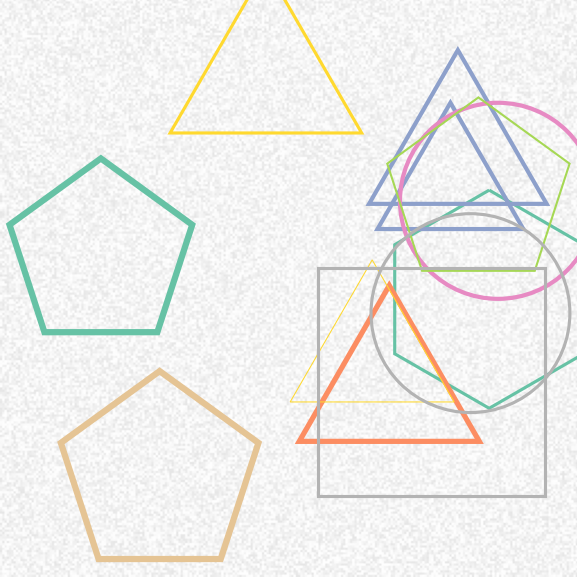[{"shape": "hexagon", "thickness": 1.5, "radius": 0.94, "center": [0.847, 0.481]}, {"shape": "pentagon", "thickness": 3, "radius": 0.83, "center": [0.175, 0.558]}, {"shape": "triangle", "thickness": 2.5, "radius": 0.9, "center": [0.674, 0.325]}, {"shape": "triangle", "thickness": 2, "radius": 0.73, "center": [0.78, 0.675]}, {"shape": "triangle", "thickness": 2, "radius": 0.89, "center": [0.793, 0.735]}, {"shape": "circle", "thickness": 2, "radius": 0.85, "center": [0.862, 0.651]}, {"shape": "pentagon", "thickness": 1, "radius": 0.83, "center": [0.828, 0.664]}, {"shape": "triangle", "thickness": 1.5, "radius": 0.96, "center": [0.46, 0.865]}, {"shape": "triangle", "thickness": 0.5, "radius": 0.82, "center": [0.644, 0.385]}, {"shape": "pentagon", "thickness": 3, "radius": 0.9, "center": [0.276, 0.177]}, {"shape": "circle", "thickness": 1.5, "radius": 0.86, "center": [0.815, 0.457]}, {"shape": "square", "thickness": 1.5, "radius": 0.98, "center": [0.747, 0.338]}]